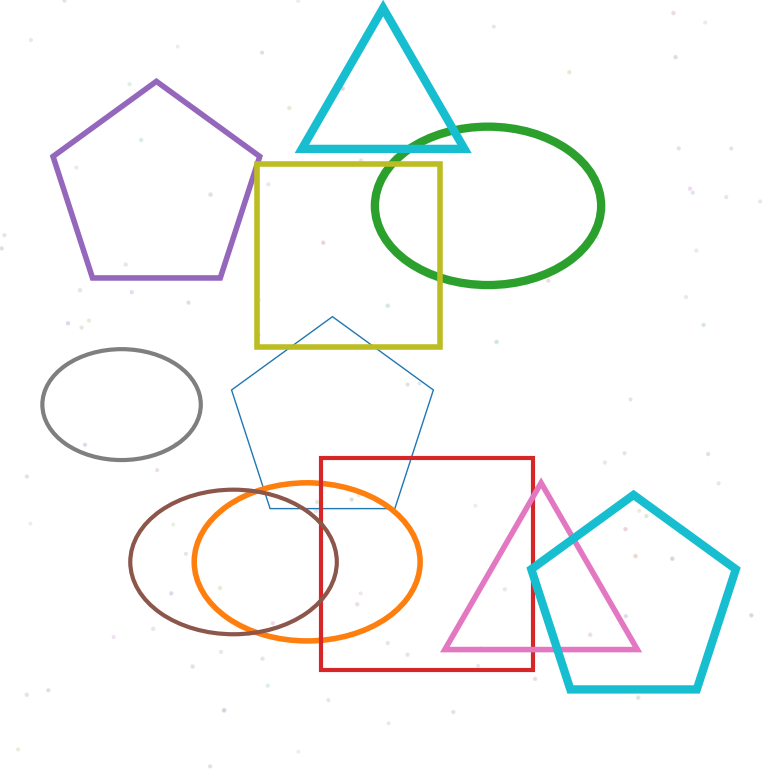[{"shape": "pentagon", "thickness": 0.5, "radius": 0.69, "center": [0.432, 0.451]}, {"shape": "oval", "thickness": 2, "radius": 0.73, "center": [0.399, 0.27]}, {"shape": "oval", "thickness": 3, "radius": 0.73, "center": [0.634, 0.733]}, {"shape": "square", "thickness": 1.5, "radius": 0.69, "center": [0.555, 0.268]}, {"shape": "pentagon", "thickness": 2, "radius": 0.71, "center": [0.203, 0.753]}, {"shape": "oval", "thickness": 1.5, "radius": 0.67, "center": [0.303, 0.27]}, {"shape": "triangle", "thickness": 2, "radius": 0.72, "center": [0.703, 0.229]}, {"shape": "oval", "thickness": 1.5, "radius": 0.51, "center": [0.158, 0.475]}, {"shape": "square", "thickness": 2, "radius": 0.59, "center": [0.453, 0.668]}, {"shape": "triangle", "thickness": 3, "radius": 0.61, "center": [0.498, 0.868]}, {"shape": "pentagon", "thickness": 3, "radius": 0.7, "center": [0.823, 0.218]}]